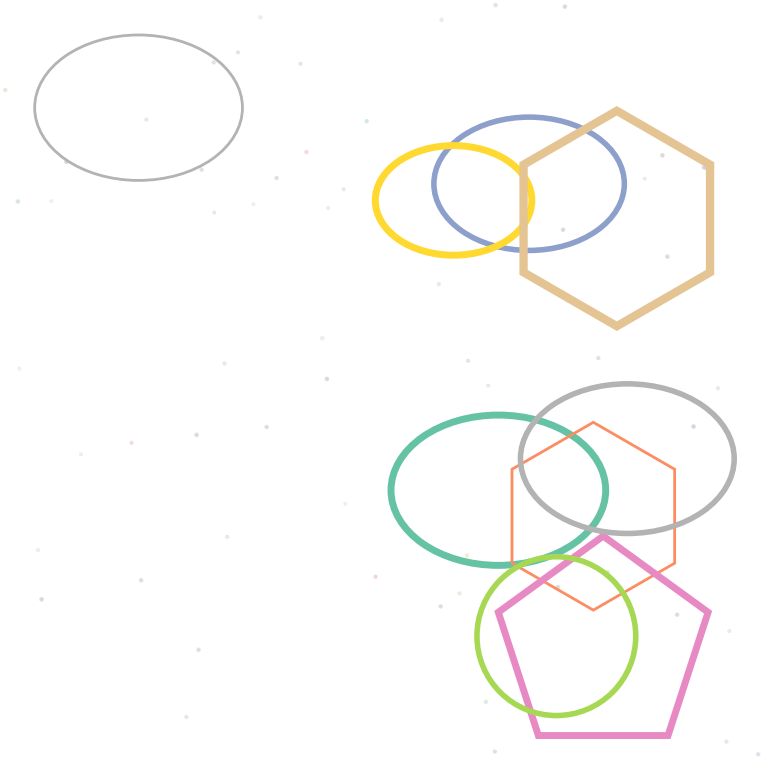[{"shape": "oval", "thickness": 2.5, "radius": 0.7, "center": [0.647, 0.363]}, {"shape": "hexagon", "thickness": 1, "radius": 0.61, "center": [0.771, 0.33]}, {"shape": "oval", "thickness": 2, "radius": 0.62, "center": [0.687, 0.761]}, {"shape": "pentagon", "thickness": 2.5, "radius": 0.72, "center": [0.783, 0.161]}, {"shape": "circle", "thickness": 2, "radius": 0.52, "center": [0.723, 0.174]}, {"shape": "oval", "thickness": 2.5, "radius": 0.51, "center": [0.589, 0.74]}, {"shape": "hexagon", "thickness": 3, "radius": 0.7, "center": [0.801, 0.716]}, {"shape": "oval", "thickness": 2, "radius": 0.69, "center": [0.815, 0.404]}, {"shape": "oval", "thickness": 1, "radius": 0.67, "center": [0.18, 0.86]}]